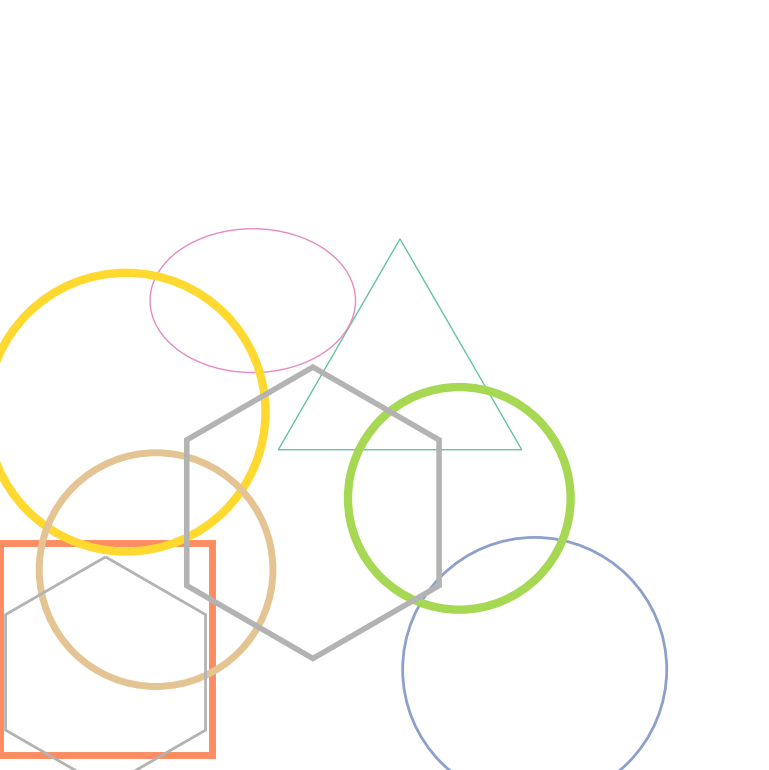[{"shape": "triangle", "thickness": 0.5, "radius": 0.91, "center": [0.519, 0.507]}, {"shape": "square", "thickness": 2.5, "radius": 0.69, "center": [0.138, 0.157]}, {"shape": "circle", "thickness": 1, "radius": 0.86, "center": [0.694, 0.131]}, {"shape": "oval", "thickness": 0.5, "radius": 0.67, "center": [0.328, 0.61]}, {"shape": "circle", "thickness": 3, "radius": 0.72, "center": [0.596, 0.353]}, {"shape": "circle", "thickness": 3, "radius": 0.91, "center": [0.164, 0.465]}, {"shape": "circle", "thickness": 2.5, "radius": 0.76, "center": [0.203, 0.26]}, {"shape": "hexagon", "thickness": 1, "radius": 0.75, "center": [0.137, 0.127]}, {"shape": "hexagon", "thickness": 2, "radius": 0.95, "center": [0.406, 0.334]}]